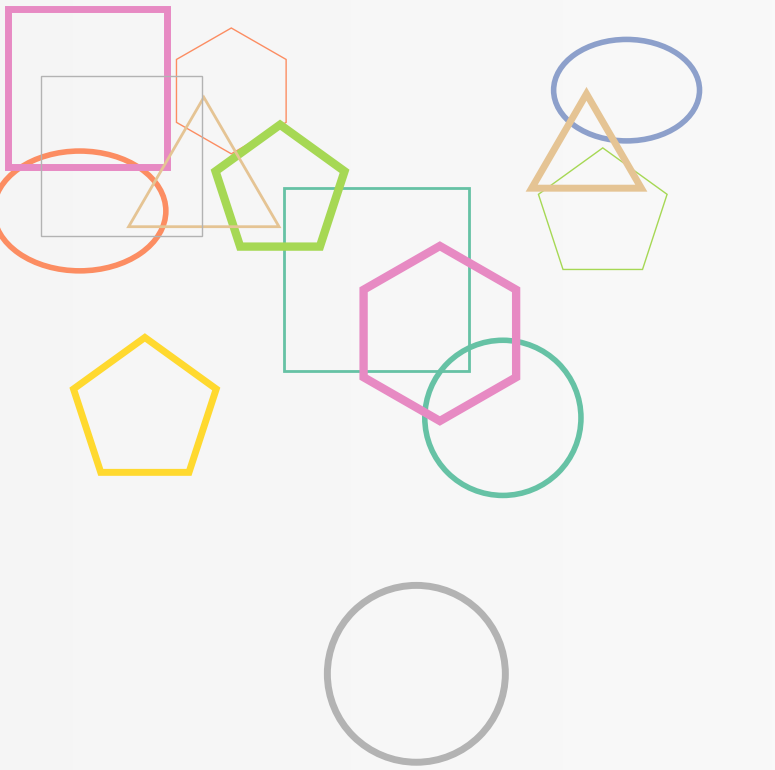[{"shape": "square", "thickness": 1, "radius": 0.6, "center": [0.486, 0.637]}, {"shape": "circle", "thickness": 2, "radius": 0.5, "center": [0.649, 0.457]}, {"shape": "oval", "thickness": 2, "radius": 0.56, "center": [0.103, 0.726]}, {"shape": "hexagon", "thickness": 0.5, "radius": 0.41, "center": [0.298, 0.882]}, {"shape": "oval", "thickness": 2, "radius": 0.47, "center": [0.808, 0.883]}, {"shape": "hexagon", "thickness": 3, "radius": 0.57, "center": [0.568, 0.567]}, {"shape": "square", "thickness": 2.5, "radius": 0.51, "center": [0.113, 0.886]}, {"shape": "pentagon", "thickness": 0.5, "radius": 0.44, "center": [0.778, 0.721]}, {"shape": "pentagon", "thickness": 3, "radius": 0.44, "center": [0.361, 0.751]}, {"shape": "pentagon", "thickness": 2.5, "radius": 0.48, "center": [0.187, 0.465]}, {"shape": "triangle", "thickness": 2.5, "radius": 0.41, "center": [0.757, 0.796]}, {"shape": "triangle", "thickness": 1, "radius": 0.56, "center": [0.263, 0.762]}, {"shape": "circle", "thickness": 2.5, "radius": 0.57, "center": [0.537, 0.125]}, {"shape": "square", "thickness": 0.5, "radius": 0.52, "center": [0.157, 0.798]}]